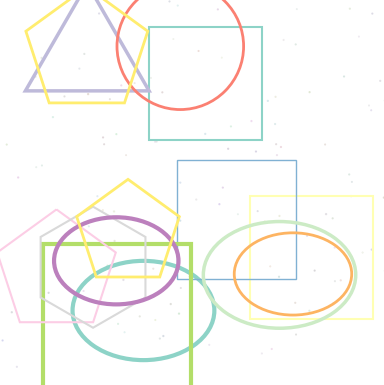[{"shape": "oval", "thickness": 3, "radius": 0.92, "center": [0.373, 0.194]}, {"shape": "square", "thickness": 1.5, "radius": 0.74, "center": [0.534, 0.783]}, {"shape": "square", "thickness": 1.5, "radius": 0.8, "center": [0.81, 0.332]}, {"shape": "triangle", "thickness": 2.5, "radius": 0.93, "center": [0.227, 0.857]}, {"shape": "circle", "thickness": 2, "radius": 0.82, "center": [0.468, 0.88]}, {"shape": "square", "thickness": 1, "radius": 0.77, "center": [0.614, 0.429]}, {"shape": "oval", "thickness": 2, "radius": 0.76, "center": [0.761, 0.288]}, {"shape": "square", "thickness": 3, "radius": 0.96, "center": [0.303, 0.175]}, {"shape": "pentagon", "thickness": 1.5, "radius": 0.81, "center": [0.147, 0.294]}, {"shape": "hexagon", "thickness": 1.5, "radius": 0.79, "center": [0.242, 0.306]}, {"shape": "oval", "thickness": 3, "radius": 0.81, "center": [0.302, 0.323]}, {"shape": "oval", "thickness": 2.5, "radius": 0.99, "center": [0.726, 0.286]}, {"shape": "pentagon", "thickness": 2, "radius": 0.7, "center": [0.333, 0.394]}, {"shape": "pentagon", "thickness": 2, "radius": 0.83, "center": [0.226, 0.867]}]